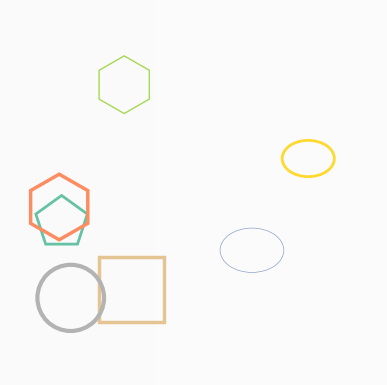[{"shape": "pentagon", "thickness": 2, "radius": 0.35, "center": [0.159, 0.422]}, {"shape": "hexagon", "thickness": 2.5, "radius": 0.43, "center": [0.153, 0.462]}, {"shape": "oval", "thickness": 0.5, "radius": 0.41, "center": [0.65, 0.35]}, {"shape": "hexagon", "thickness": 1, "radius": 0.37, "center": [0.321, 0.78]}, {"shape": "oval", "thickness": 2, "radius": 0.34, "center": [0.795, 0.588]}, {"shape": "square", "thickness": 2.5, "radius": 0.42, "center": [0.34, 0.248]}, {"shape": "circle", "thickness": 3, "radius": 0.43, "center": [0.183, 0.226]}]